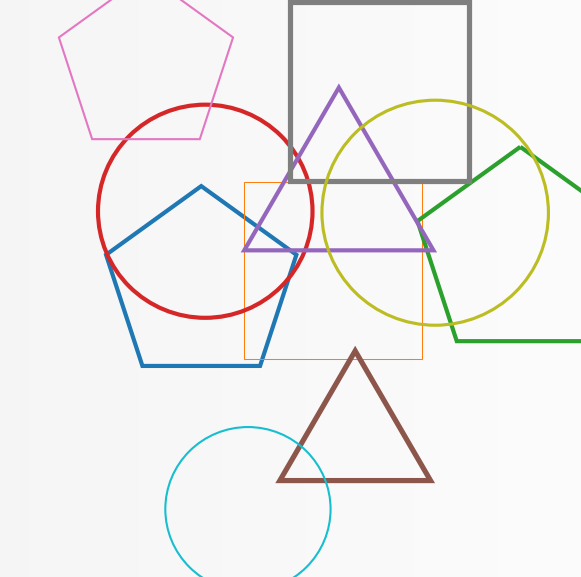[{"shape": "pentagon", "thickness": 2, "radius": 0.86, "center": [0.346, 0.505]}, {"shape": "square", "thickness": 0.5, "radius": 0.77, "center": [0.573, 0.53]}, {"shape": "pentagon", "thickness": 2, "radius": 0.93, "center": [0.895, 0.559]}, {"shape": "circle", "thickness": 2, "radius": 0.92, "center": [0.353, 0.633]}, {"shape": "triangle", "thickness": 2, "radius": 0.94, "center": [0.583, 0.66]}, {"shape": "triangle", "thickness": 2.5, "radius": 0.75, "center": [0.611, 0.242]}, {"shape": "pentagon", "thickness": 1, "radius": 0.79, "center": [0.251, 0.886]}, {"shape": "square", "thickness": 2.5, "radius": 0.77, "center": [0.653, 0.841]}, {"shape": "circle", "thickness": 1.5, "radius": 0.97, "center": [0.749, 0.631]}, {"shape": "circle", "thickness": 1, "radius": 0.71, "center": [0.427, 0.117]}]